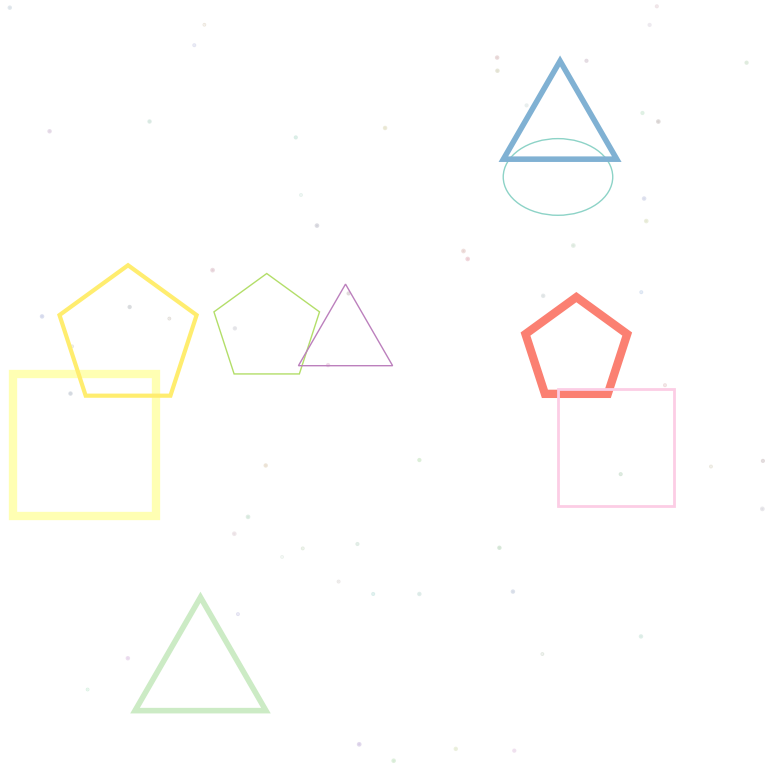[{"shape": "oval", "thickness": 0.5, "radius": 0.36, "center": [0.725, 0.77]}, {"shape": "square", "thickness": 3, "radius": 0.46, "center": [0.11, 0.422]}, {"shape": "pentagon", "thickness": 3, "radius": 0.35, "center": [0.749, 0.545]}, {"shape": "triangle", "thickness": 2, "radius": 0.42, "center": [0.727, 0.836]}, {"shape": "pentagon", "thickness": 0.5, "radius": 0.36, "center": [0.346, 0.573]}, {"shape": "square", "thickness": 1, "radius": 0.38, "center": [0.8, 0.419]}, {"shape": "triangle", "thickness": 0.5, "radius": 0.35, "center": [0.449, 0.56]}, {"shape": "triangle", "thickness": 2, "radius": 0.49, "center": [0.26, 0.126]}, {"shape": "pentagon", "thickness": 1.5, "radius": 0.47, "center": [0.166, 0.562]}]